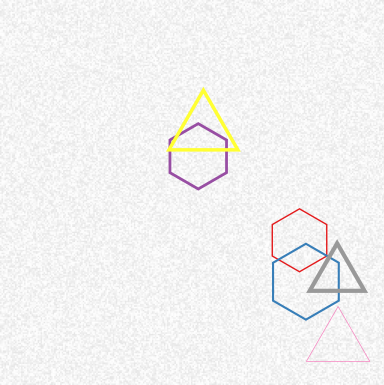[{"shape": "hexagon", "thickness": 1, "radius": 0.41, "center": [0.778, 0.376]}, {"shape": "hexagon", "thickness": 1.5, "radius": 0.49, "center": [0.795, 0.268]}, {"shape": "hexagon", "thickness": 2, "radius": 0.42, "center": [0.515, 0.594]}, {"shape": "triangle", "thickness": 2.5, "radius": 0.52, "center": [0.528, 0.662]}, {"shape": "triangle", "thickness": 0.5, "radius": 0.48, "center": [0.878, 0.109]}, {"shape": "triangle", "thickness": 3, "radius": 0.41, "center": [0.876, 0.286]}]